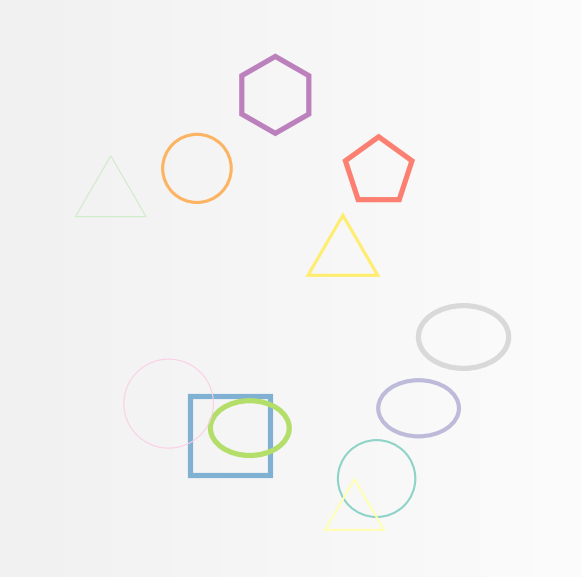[{"shape": "circle", "thickness": 1, "radius": 0.33, "center": [0.648, 0.17]}, {"shape": "triangle", "thickness": 1, "radius": 0.29, "center": [0.61, 0.111]}, {"shape": "oval", "thickness": 2, "radius": 0.35, "center": [0.72, 0.292]}, {"shape": "pentagon", "thickness": 2.5, "radius": 0.3, "center": [0.652, 0.702]}, {"shape": "square", "thickness": 2.5, "radius": 0.34, "center": [0.395, 0.245]}, {"shape": "circle", "thickness": 1.5, "radius": 0.29, "center": [0.339, 0.708]}, {"shape": "oval", "thickness": 2.5, "radius": 0.34, "center": [0.43, 0.258]}, {"shape": "circle", "thickness": 0.5, "radius": 0.39, "center": [0.29, 0.3]}, {"shape": "oval", "thickness": 2.5, "radius": 0.39, "center": [0.797, 0.416]}, {"shape": "hexagon", "thickness": 2.5, "radius": 0.33, "center": [0.474, 0.835]}, {"shape": "triangle", "thickness": 0.5, "radius": 0.35, "center": [0.191, 0.659]}, {"shape": "triangle", "thickness": 1.5, "radius": 0.35, "center": [0.59, 0.557]}]